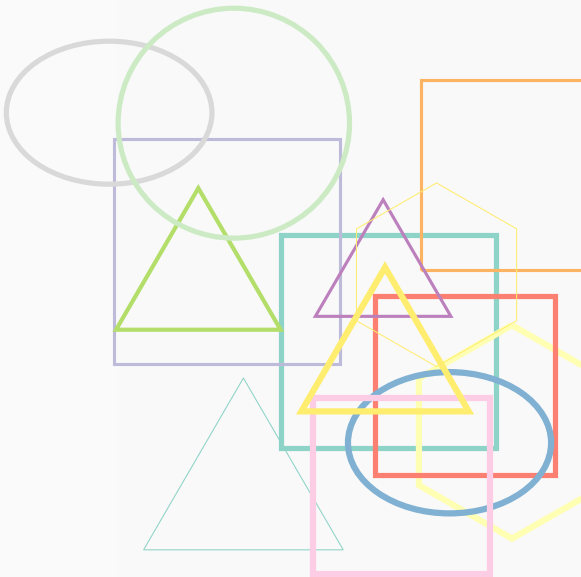[{"shape": "triangle", "thickness": 0.5, "radius": 0.99, "center": [0.419, 0.146]}, {"shape": "square", "thickness": 2.5, "radius": 0.92, "center": [0.669, 0.408]}, {"shape": "hexagon", "thickness": 3, "radius": 0.92, "center": [0.881, 0.251]}, {"shape": "square", "thickness": 1.5, "radius": 0.97, "center": [0.391, 0.564]}, {"shape": "square", "thickness": 2.5, "radius": 0.78, "center": [0.8, 0.331]}, {"shape": "oval", "thickness": 3, "radius": 0.87, "center": [0.773, 0.232]}, {"shape": "square", "thickness": 1.5, "radius": 0.82, "center": [0.888, 0.696]}, {"shape": "triangle", "thickness": 2, "radius": 0.82, "center": [0.341, 0.51]}, {"shape": "square", "thickness": 3, "radius": 0.76, "center": [0.691, 0.157]}, {"shape": "oval", "thickness": 2.5, "radius": 0.88, "center": [0.188, 0.804]}, {"shape": "triangle", "thickness": 1.5, "radius": 0.67, "center": [0.659, 0.519]}, {"shape": "circle", "thickness": 2.5, "radius": 1.0, "center": [0.402, 0.786]}, {"shape": "hexagon", "thickness": 0.5, "radius": 0.8, "center": [0.751, 0.523]}, {"shape": "triangle", "thickness": 3, "radius": 0.83, "center": [0.662, 0.37]}]